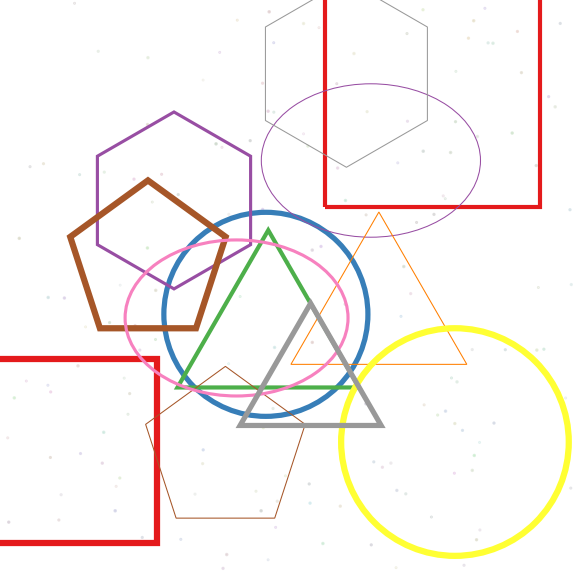[{"shape": "square", "thickness": 2, "radius": 0.93, "center": [0.75, 0.827]}, {"shape": "square", "thickness": 3, "radius": 0.8, "center": [0.113, 0.219]}, {"shape": "circle", "thickness": 2.5, "radius": 0.88, "center": [0.46, 0.455]}, {"shape": "triangle", "thickness": 2, "radius": 0.91, "center": [0.464, 0.419]}, {"shape": "hexagon", "thickness": 1.5, "radius": 0.77, "center": [0.301, 0.652]}, {"shape": "oval", "thickness": 0.5, "radius": 0.95, "center": [0.642, 0.721]}, {"shape": "triangle", "thickness": 0.5, "radius": 0.88, "center": [0.656, 0.456]}, {"shape": "circle", "thickness": 3, "radius": 0.99, "center": [0.788, 0.234]}, {"shape": "pentagon", "thickness": 3, "radius": 0.71, "center": [0.256, 0.545]}, {"shape": "pentagon", "thickness": 0.5, "radius": 0.73, "center": [0.39, 0.219]}, {"shape": "oval", "thickness": 1.5, "radius": 0.97, "center": [0.41, 0.449]}, {"shape": "triangle", "thickness": 2.5, "radius": 0.71, "center": [0.538, 0.333]}, {"shape": "hexagon", "thickness": 0.5, "radius": 0.81, "center": [0.6, 0.871]}]